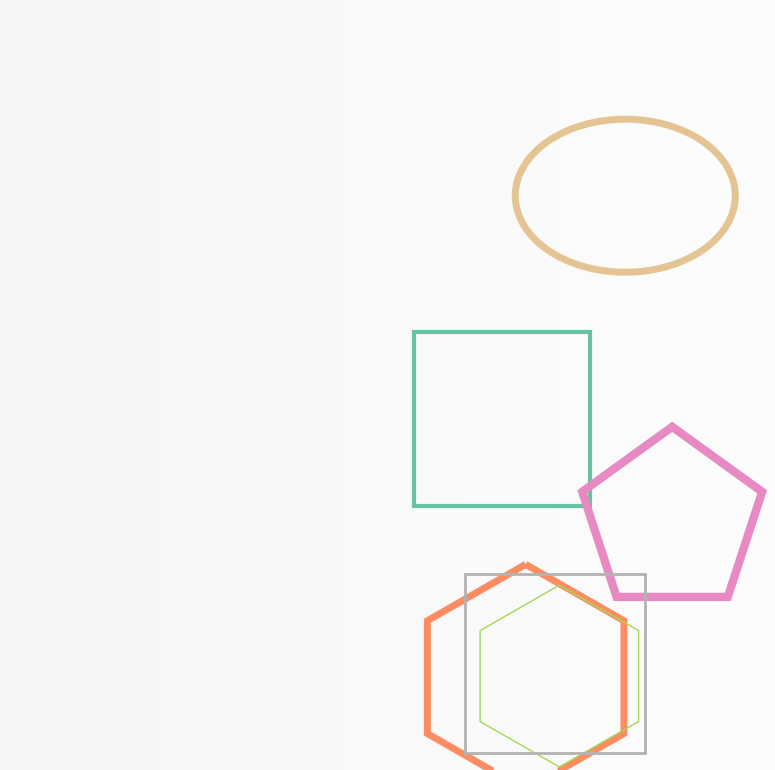[{"shape": "square", "thickness": 1.5, "radius": 0.57, "center": [0.648, 0.456]}, {"shape": "hexagon", "thickness": 2.5, "radius": 0.73, "center": [0.678, 0.121]}, {"shape": "pentagon", "thickness": 3, "radius": 0.61, "center": [0.867, 0.324]}, {"shape": "hexagon", "thickness": 0.5, "radius": 0.59, "center": [0.722, 0.122]}, {"shape": "oval", "thickness": 2.5, "radius": 0.71, "center": [0.807, 0.746]}, {"shape": "square", "thickness": 1, "radius": 0.58, "center": [0.716, 0.138]}]